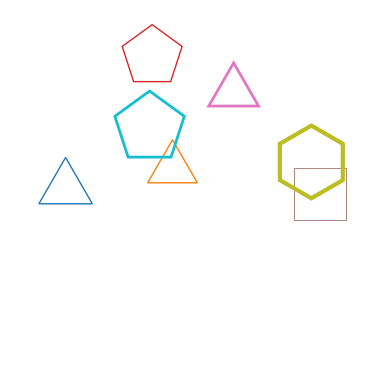[{"shape": "triangle", "thickness": 1, "radius": 0.4, "center": [0.17, 0.511]}, {"shape": "triangle", "thickness": 1, "radius": 0.37, "center": [0.448, 0.562]}, {"shape": "pentagon", "thickness": 1, "radius": 0.41, "center": [0.395, 0.854]}, {"shape": "square", "thickness": 0.5, "radius": 0.34, "center": [0.832, 0.497]}, {"shape": "triangle", "thickness": 2, "radius": 0.37, "center": [0.607, 0.762]}, {"shape": "hexagon", "thickness": 3, "radius": 0.47, "center": [0.809, 0.579]}, {"shape": "pentagon", "thickness": 2, "radius": 0.47, "center": [0.389, 0.669]}]